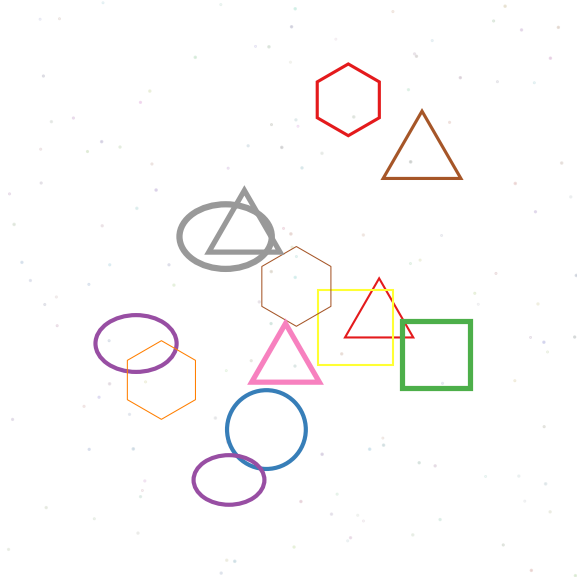[{"shape": "hexagon", "thickness": 1.5, "radius": 0.31, "center": [0.603, 0.826]}, {"shape": "triangle", "thickness": 1, "radius": 0.34, "center": [0.657, 0.449]}, {"shape": "circle", "thickness": 2, "radius": 0.34, "center": [0.461, 0.255]}, {"shape": "square", "thickness": 2.5, "radius": 0.29, "center": [0.755, 0.385]}, {"shape": "oval", "thickness": 2, "radius": 0.35, "center": [0.236, 0.404]}, {"shape": "oval", "thickness": 2, "radius": 0.31, "center": [0.397, 0.168]}, {"shape": "hexagon", "thickness": 0.5, "radius": 0.34, "center": [0.279, 0.341]}, {"shape": "square", "thickness": 1, "radius": 0.32, "center": [0.615, 0.431]}, {"shape": "triangle", "thickness": 1.5, "radius": 0.39, "center": [0.731, 0.729]}, {"shape": "hexagon", "thickness": 0.5, "radius": 0.35, "center": [0.513, 0.503]}, {"shape": "triangle", "thickness": 2.5, "radius": 0.34, "center": [0.494, 0.371]}, {"shape": "oval", "thickness": 3, "radius": 0.4, "center": [0.391, 0.589]}, {"shape": "triangle", "thickness": 2.5, "radius": 0.36, "center": [0.423, 0.598]}]